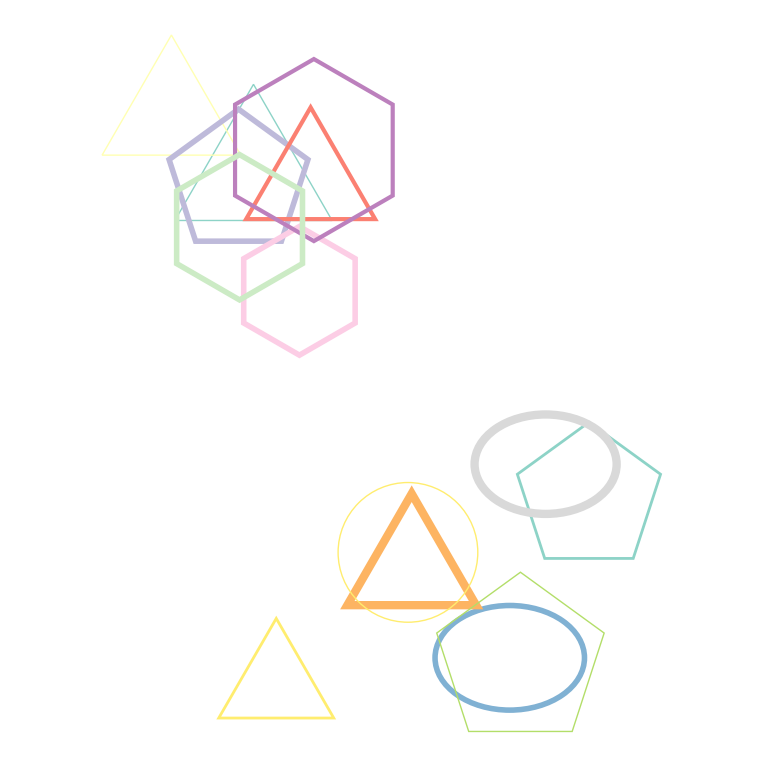[{"shape": "pentagon", "thickness": 1, "radius": 0.49, "center": [0.765, 0.354]}, {"shape": "triangle", "thickness": 0.5, "radius": 0.59, "center": [0.329, 0.773]}, {"shape": "triangle", "thickness": 0.5, "radius": 0.52, "center": [0.223, 0.851]}, {"shape": "pentagon", "thickness": 2, "radius": 0.47, "center": [0.31, 0.763]}, {"shape": "triangle", "thickness": 1.5, "radius": 0.48, "center": [0.403, 0.764]}, {"shape": "oval", "thickness": 2, "radius": 0.49, "center": [0.662, 0.146]}, {"shape": "triangle", "thickness": 3, "radius": 0.48, "center": [0.535, 0.262]}, {"shape": "pentagon", "thickness": 0.5, "radius": 0.57, "center": [0.676, 0.143]}, {"shape": "hexagon", "thickness": 2, "radius": 0.42, "center": [0.389, 0.622]}, {"shape": "oval", "thickness": 3, "radius": 0.46, "center": [0.709, 0.397]}, {"shape": "hexagon", "thickness": 1.5, "radius": 0.59, "center": [0.408, 0.805]}, {"shape": "hexagon", "thickness": 2, "radius": 0.47, "center": [0.311, 0.705]}, {"shape": "circle", "thickness": 0.5, "radius": 0.45, "center": [0.53, 0.283]}, {"shape": "triangle", "thickness": 1, "radius": 0.43, "center": [0.359, 0.111]}]